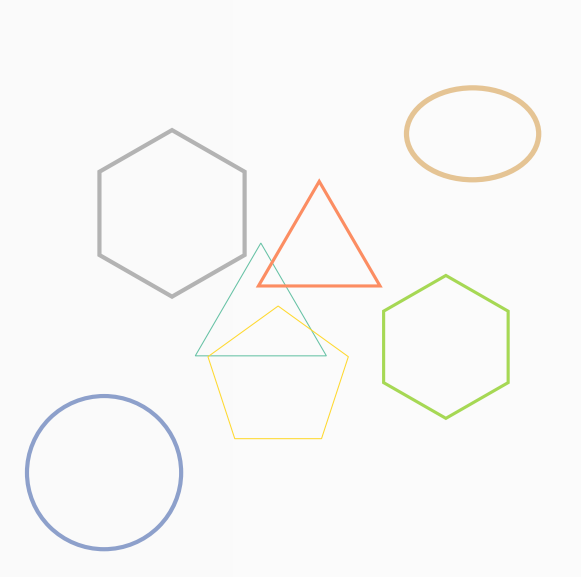[{"shape": "triangle", "thickness": 0.5, "radius": 0.65, "center": [0.449, 0.448]}, {"shape": "triangle", "thickness": 1.5, "radius": 0.6, "center": [0.549, 0.564]}, {"shape": "circle", "thickness": 2, "radius": 0.66, "center": [0.179, 0.181]}, {"shape": "hexagon", "thickness": 1.5, "radius": 0.62, "center": [0.767, 0.398]}, {"shape": "pentagon", "thickness": 0.5, "radius": 0.63, "center": [0.479, 0.342]}, {"shape": "oval", "thickness": 2.5, "radius": 0.57, "center": [0.813, 0.767]}, {"shape": "hexagon", "thickness": 2, "radius": 0.72, "center": [0.296, 0.63]}]